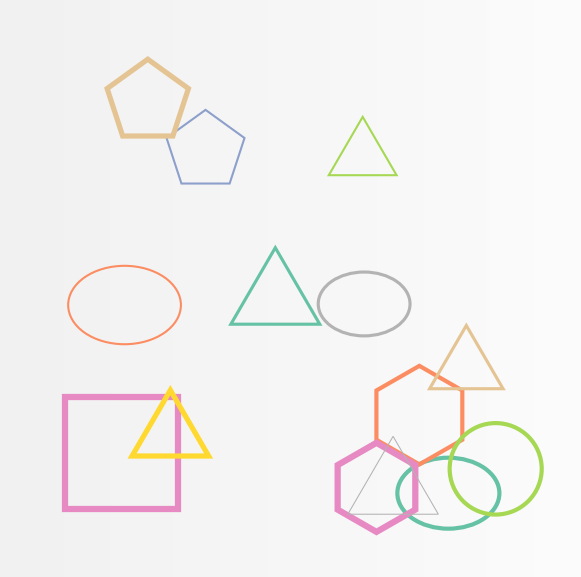[{"shape": "triangle", "thickness": 1.5, "radius": 0.44, "center": [0.474, 0.482]}, {"shape": "oval", "thickness": 2, "radius": 0.44, "center": [0.771, 0.145]}, {"shape": "oval", "thickness": 1, "radius": 0.48, "center": [0.214, 0.471]}, {"shape": "hexagon", "thickness": 2, "radius": 0.43, "center": [0.721, 0.28]}, {"shape": "pentagon", "thickness": 1, "radius": 0.35, "center": [0.354, 0.738]}, {"shape": "square", "thickness": 3, "radius": 0.49, "center": [0.208, 0.215]}, {"shape": "hexagon", "thickness": 3, "radius": 0.39, "center": [0.648, 0.155]}, {"shape": "triangle", "thickness": 1, "radius": 0.34, "center": [0.624, 0.729]}, {"shape": "circle", "thickness": 2, "radius": 0.4, "center": [0.853, 0.187]}, {"shape": "triangle", "thickness": 2.5, "radius": 0.38, "center": [0.293, 0.248]}, {"shape": "triangle", "thickness": 1.5, "radius": 0.36, "center": [0.802, 0.362]}, {"shape": "pentagon", "thickness": 2.5, "radius": 0.37, "center": [0.254, 0.823]}, {"shape": "oval", "thickness": 1.5, "radius": 0.39, "center": [0.626, 0.473]}, {"shape": "triangle", "thickness": 0.5, "radius": 0.45, "center": [0.676, 0.154]}]